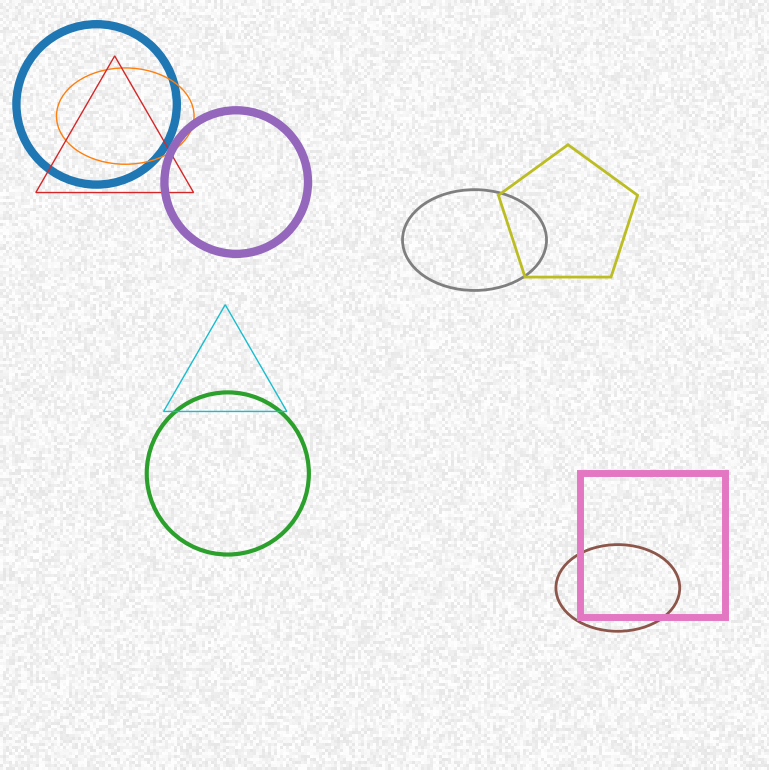[{"shape": "circle", "thickness": 3, "radius": 0.52, "center": [0.125, 0.864]}, {"shape": "oval", "thickness": 0.5, "radius": 0.45, "center": [0.163, 0.849]}, {"shape": "circle", "thickness": 1.5, "radius": 0.53, "center": [0.296, 0.385]}, {"shape": "triangle", "thickness": 0.5, "radius": 0.59, "center": [0.149, 0.809]}, {"shape": "circle", "thickness": 3, "radius": 0.47, "center": [0.307, 0.764]}, {"shape": "oval", "thickness": 1, "radius": 0.4, "center": [0.802, 0.236]}, {"shape": "square", "thickness": 2.5, "radius": 0.47, "center": [0.847, 0.292]}, {"shape": "oval", "thickness": 1, "radius": 0.47, "center": [0.616, 0.688]}, {"shape": "pentagon", "thickness": 1, "radius": 0.48, "center": [0.738, 0.717]}, {"shape": "triangle", "thickness": 0.5, "radius": 0.46, "center": [0.293, 0.512]}]